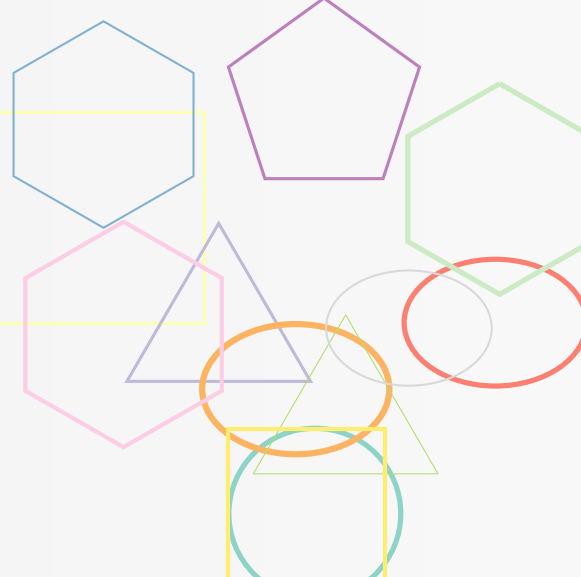[{"shape": "circle", "thickness": 2.5, "radius": 0.74, "center": [0.542, 0.11]}, {"shape": "square", "thickness": 1.5, "radius": 0.91, "center": [0.168, 0.622]}, {"shape": "triangle", "thickness": 1.5, "radius": 0.91, "center": [0.376, 0.43]}, {"shape": "oval", "thickness": 2.5, "radius": 0.78, "center": [0.852, 0.44]}, {"shape": "hexagon", "thickness": 1, "radius": 0.89, "center": [0.178, 0.783]}, {"shape": "oval", "thickness": 3, "radius": 0.81, "center": [0.509, 0.325]}, {"shape": "triangle", "thickness": 0.5, "radius": 0.92, "center": [0.595, 0.27]}, {"shape": "hexagon", "thickness": 2, "radius": 0.98, "center": [0.213, 0.42]}, {"shape": "oval", "thickness": 1, "radius": 0.71, "center": [0.704, 0.431]}, {"shape": "pentagon", "thickness": 1.5, "radius": 0.86, "center": [0.557, 0.83]}, {"shape": "hexagon", "thickness": 2.5, "radius": 0.91, "center": [0.86, 0.672]}, {"shape": "square", "thickness": 2, "radius": 0.67, "center": [0.528, 0.121]}]